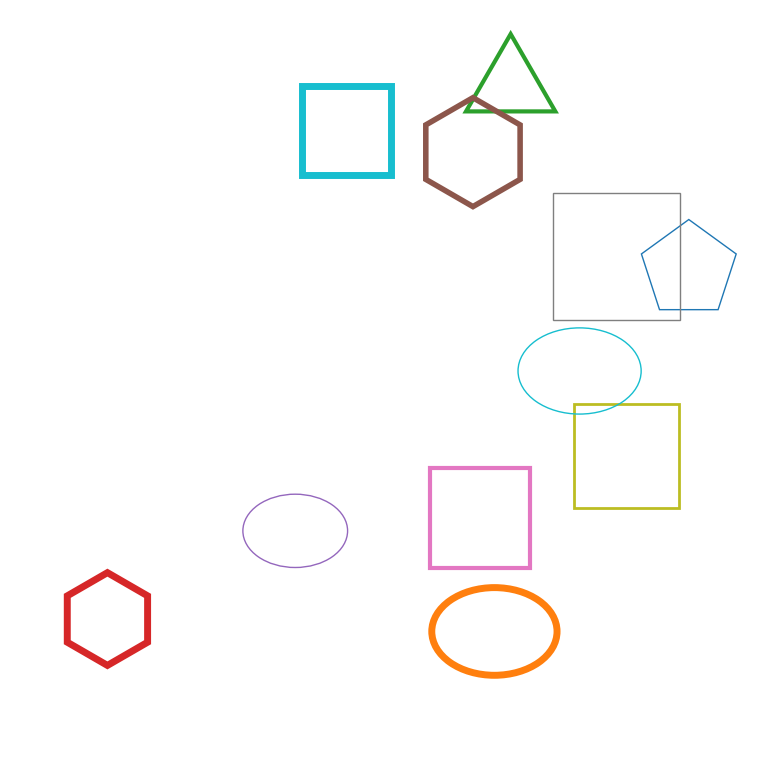[{"shape": "pentagon", "thickness": 0.5, "radius": 0.32, "center": [0.895, 0.65]}, {"shape": "oval", "thickness": 2.5, "radius": 0.41, "center": [0.642, 0.18]}, {"shape": "triangle", "thickness": 1.5, "radius": 0.33, "center": [0.663, 0.889]}, {"shape": "hexagon", "thickness": 2.5, "radius": 0.3, "center": [0.14, 0.196]}, {"shape": "oval", "thickness": 0.5, "radius": 0.34, "center": [0.383, 0.311]}, {"shape": "hexagon", "thickness": 2, "radius": 0.35, "center": [0.614, 0.802]}, {"shape": "square", "thickness": 1.5, "radius": 0.33, "center": [0.623, 0.327]}, {"shape": "square", "thickness": 0.5, "radius": 0.41, "center": [0.801, 0.667]}, {"shape": "square", "thickness": 1, "radius": 0.34, "center": [0.813, 0.408]}, {"shape": "square", "thickness": 2.5, "radius": 0.29, "center": [0.45, 0.831]}, {"shape": "oval", "thickness": 0.5, "radius": 0.4, "center": [0.753, 0.518]}]